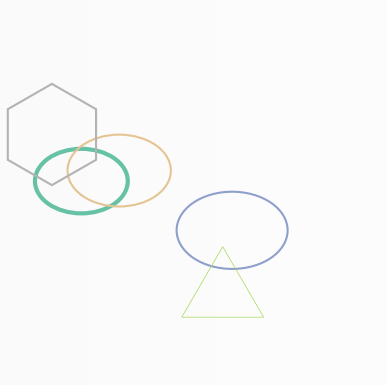[{"shape": "oval", "thickness": 3, "radius": 0.6, "center": [0.21, 0.53]}, {"shape": "oval", "thickness": 1.5, "radius": 0.72, "center": [0.599, 0.402]}, {"shape": "triangle", "thickness": 0.5, "radius": 0.61, "center": [0.575, 0.237]}, {"shape": "oval", "thickness": 1.5, "radius": 0.67, "center": [0.308, 0.557]}, {"shape": "hexagon", "thickness": 1.5, "radius": 0.66, "center": [0.134, 0.651]}]